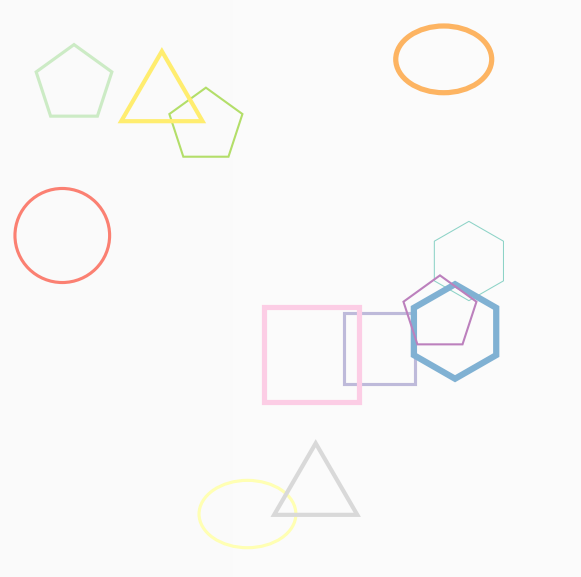[{"shape": "hexagon", "thickness": 0.5, "radius": 0.34, "center": [0.807, 0.547]}, {"shape": "oval", "thickness": 1.5, "radius": 0.42, "center": [0.426, 0.109]}, {"shape": "square", "thickness": 1.5, "radius": 0.3, "center": [0.652, 0.396]}, {"shape": "circle", "thickness": 1.5, "radius": 0.41, "center": [0.107, 0.591]}, {"shape": "hexagon", "thickness": 3, "radius": 0.41, "center": [0.783, 0.425]}, {"shape": "oval", "thickness": 2.5, "radius": 0.41, "center": [0.763, 0.896]}, {"shape": "pentagon", "thickness": 1, "radius": 0.33, "center": [0.354, 0.781]}, {"shape": "square", "thickness": 2.5, "radius": 0.41, "center": [0.536, 0.385]}, {"shape": "triangle", "thickness": 2, "radius": 0.41, "center": [0.543, 0.149]}, {"shape": "pentagon", "thickness": 1, "radius": 0.33, "center": [0.757, 0.456]}, {"shape": "pentagon", "thickness": 1.5, "radius": 0.34, "center": [0.127, 0.853]}, {"shape": "triangle", "thickness": 2, "radius": 0.4, "center": [0.279, 0.83]}]